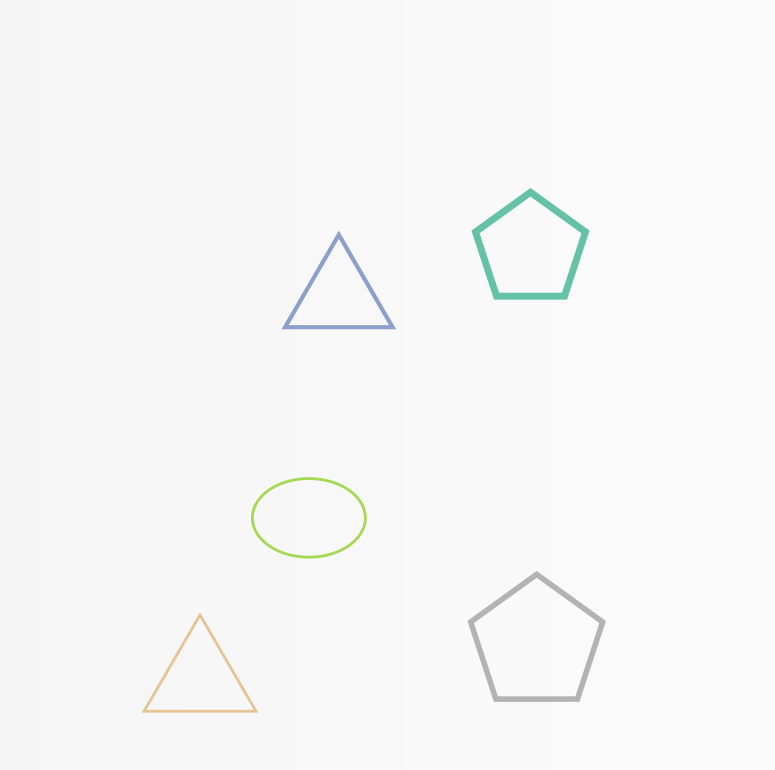[{"shape": "pentagon", "thickness": 2.5, "radius": 0.37, "center": [0.685, 0.676]}, {"shape": "triangle", "thickness": 1.5, "radius": 0.4, "center": [0.437, 0.615]}, {"shape": "oval", "thickness": 1, "radius": 0.36, "center": [0.399, 0.327]}, {"shape": "triangle", "thickness": 1, "radius": 0.42, "center": [0.258, 0.118]}, {"shape": "pentagon", "thickness": 2, "radius": 0.45, "center": [0.692, 0.165]}]